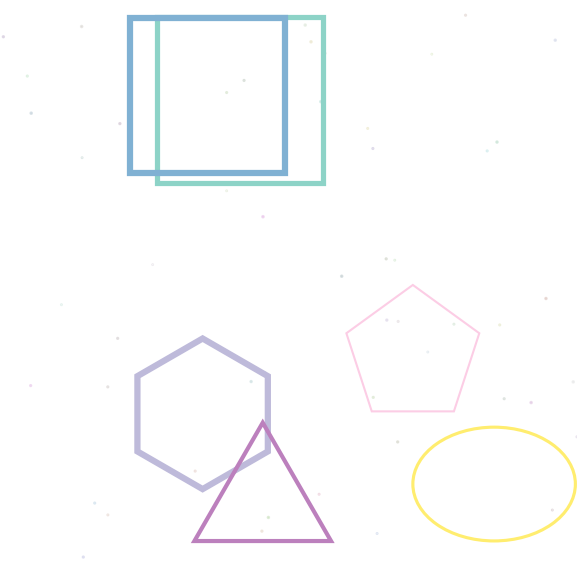[{"shape": "square", "thickness": 2.5, "radius": 0.72, "center": [0.416, 0.826]}, {"shape": "hexagon", "thickness": 3, "radius": 0.65, "center": [0.351, 0.283]}, {"shape": "square", "thickness": 3, "radius": 0.67, "center": [0.359, 0.833]}, {"shape": "pentagon", "thickness": 1, "radius": 0.6, "center": [0.715, 0.385]}, {"shape": "triangle", "thickness": 2, "radius": 0.68, "center": [0.455, 0.131]}, {"shape": "oval", "thickness": 1.5, "radius": 0.7, "center": [0.856, 0.161]}]